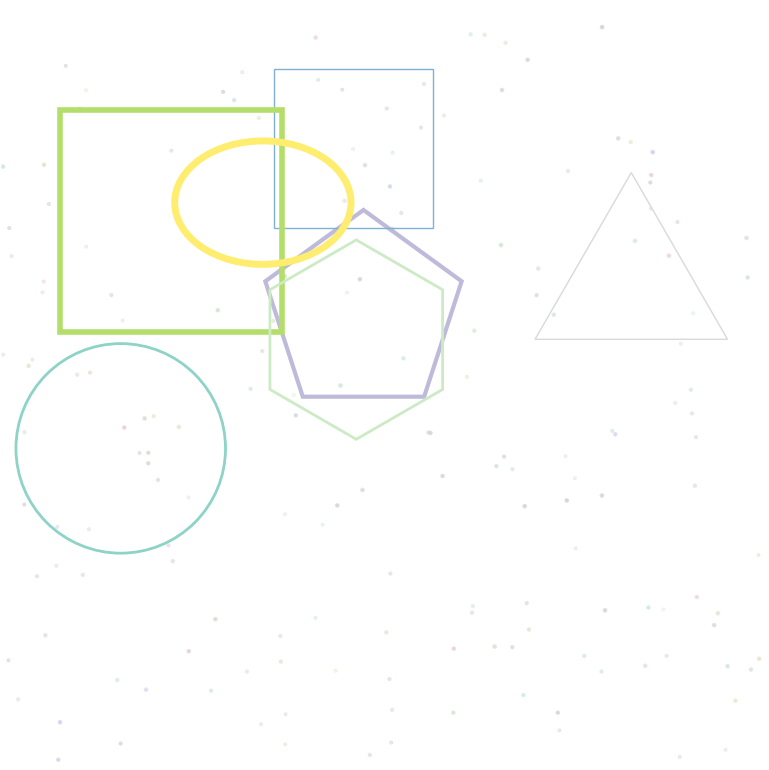[{"shape": "circle", "thickness": 1, "radius": 0.68, "center": [0.157, 0.418]}, {"shape": "pentagon", "thickness": 1.5, "radius": 0.67, "center": [0.472, 0.593]}, {"shape": "square", "thickness": 0.5, "radius": 0.52, "center": [0.459, 0.808]}, {"shape": "square", "thickness": 2, "radius": 0.72, "center": [0.222, 0.713]}, {"shape": "triangle", "thickness": 0.5, "radius": 0.72, "center": [0.82, 0.632]}, {"shape": "hexagon", "thickness": 1, "radius": 0.65, "center": [0.463, 0.559]}, {"shape": "oval", "thickness": 2.5, "radius": 0.57, "center": [0.341, 0.737]}]